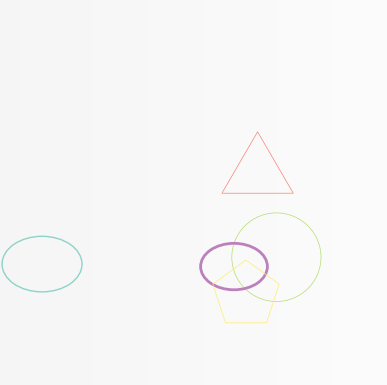[{"shape": "oval", "thickness": 1, "radius": 0.52, "center": [0.108, 0.314]}, {"shape": "triangle", "thickness": 0.5, "radius": 0.53, "center": [0.665, 0.551]}, {"shape": "circle", "thickness": 0.5, "radius": 0.58, "center": [0.713, 0.332]}, {"shape": "oval", "thickness": 2, "radius": 0.43, "center": [0.604, 0.308]}, {"shape": "pentagon", "thickness": 0.5, "radius": 0.45, "center": [0.635, 0.234]}]